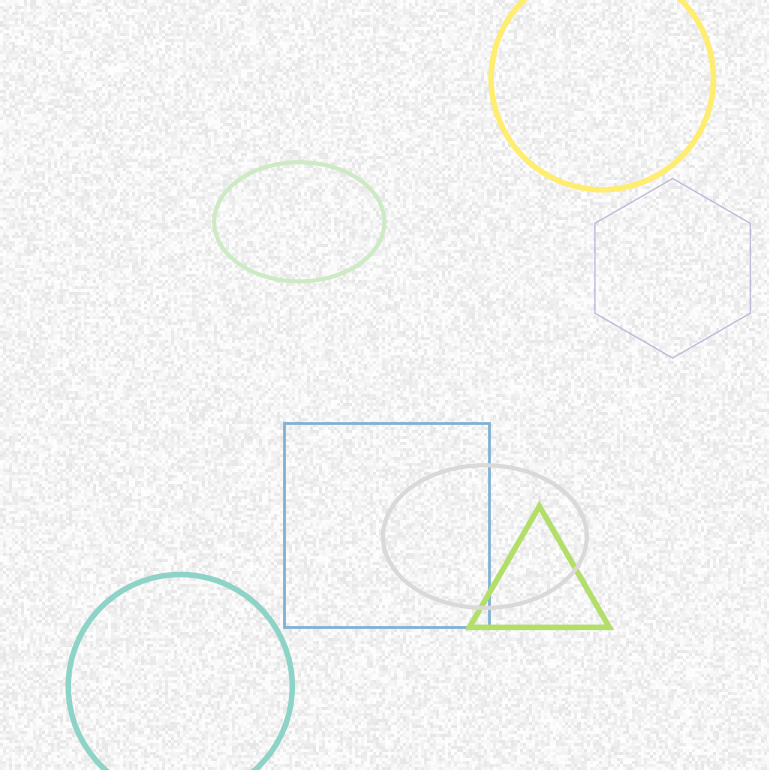[{"shape": "circle", "thickness": 2, "radius": 0.73, "center": [0.234, 0.108]}, {"shape": "hexagon", "thickness": 0.5, "radius": 0.58, "center": [0.874, 0.652]}, {"shape": "square", "thickness": 1, "radius": 0.66, "center": [0.502, 0.318]}, {"shape": "triangle", "thickness": 2, "radius": 0.52, "center": [0.701, 0.238]}, {"shape": "oval", "thickness": 1.5, "radius": 0.66, "center": [0.63, 0.303]}, {"shape": "oval", "thickness": 1.5, "radius": 0.55, "center": [0.389, 0.712]}, {"shape": "circle", "thickness": 2, "radius": 0.72, "center": [0.782, 0.898]}]